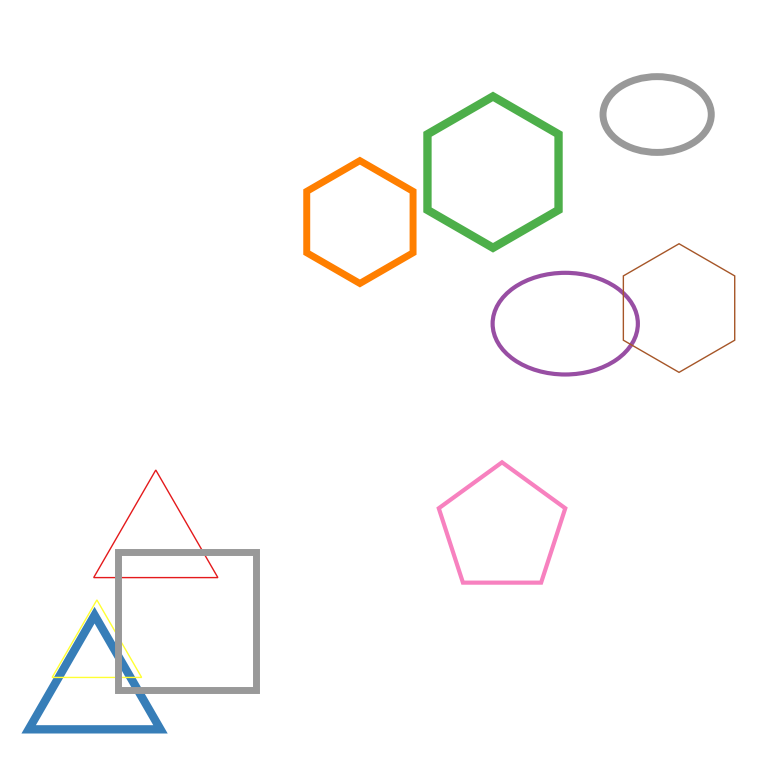[{"shape": "triangle", "thickness": 0.5, "radius": 0.47, "center": [0.202, 0.296]}, {"shape": "triangle", "thickness": 3, "radius": 0.49, "center": [0.123, 0.102]}, {"shape": "hexagon", "thickness": 3, "radius": 0.49, "center": [0.64, 0.776]}, {"shape": "oval", "thickness": 1.5, "radius": 0.47, "center": [0.734, 0.58]}, {"shape": "hexagon", "thickness": 2.5, "radius": 0.4, "center": [0.467, 0.712]}, {"shape": "triangle", "thickness": 0.5, "radius": 0.34, "center": [0.126, 0.154]}, {"shape": "hexagon", "thickness": 0.5, "radius": 0.42, "center": [0.882, 0.6]}, {"shape": "pentagon", "thickness": 1.5, "radius": 0.43, "center": [0.652, 0.313]}, {"shape": "oval", "thickness": 2.5, "radius": 0.35, "center": [0.853, 0.851]}, {"shape": "square", "thickness": 2.5, "radius": 0.45, "center": [0.243, 0.193]}]